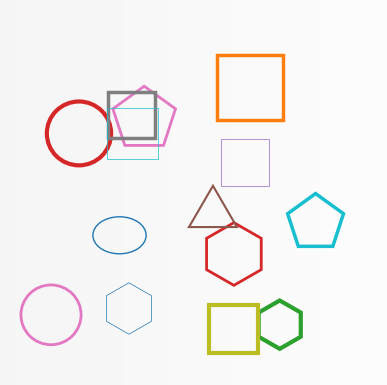[{"shape": "oval", "thickness": 1, "radius": 0.34, "center": [0.308, 0.389]}, {"shape": "hexagon", "thickness": 0.5, "radius": 0.33, "center": [0.333, 0.199]}, {"shape": "square", "thickness": 2.5, "radius": 0.42, "center": [0.645, 0.773]}, {"shape": "hexagon", "thickness": 3, "radius": 0.31, "center": [0.722, 0.157]}, {"shape": "circle", "thickness": 3, "radius": 0.41, "center": [0.204, 0.653]}, {"shape": "hexagon", "thickness": 2, "radius": 0.41, "center": [0.604, 0.34]}, {"shape": "square", "thickness": 0.5, "radius": 0.3, "center": [0.632, 0.578]}, {"shape": "triangle", "thickness": 1.5, "radius": 0.36, "center": [0.55, 0.446]}, {"shape": "circle", "thickness": 2, "radius": 0.39, "center": [0.132, 0.182]}, {"shape": "pentagon", "thickness": 2, "radius": 0.42, "center": [0.372, 0.691]}, {"shape": "square", "thickness": 2.5, "radius": 0.3, "center": [0.339, 0.701]}, {"shape": "square", "thickness": 3, "radius": 0.31, "center": [0.602, 0.146]}, {"shape": "square", "thickness": 0.5, "radius": 0.33, "center": [0.343, 0.654]}, {"shape": "pentagon", "thickness": 2.5, "radius": 0.38, "center": [0.814, 0.421]}]